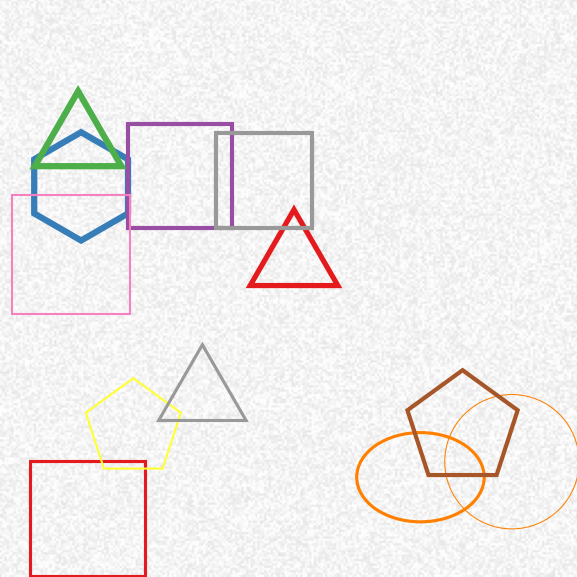[{"shape": "square", "thickness": 1.5, "radius": 0.5, "center": [0.152, 0.101]}, {"shape": "triangle", "thickness": 2.5, "radius": 0.44, "center": [0.509, 0.549]}, {"shape": "hexagon", "thickness": 3, "radius": 0.47, "center": [0.14, 0.676]}, {"shape": "triangle", "thickness": 3, "radius": 0.43, "center": [0.135, 0.755]}, {"shape": "square", "thickness": 2, "radius": 0.45, "center": [0.312, 0.694]}, {"shape": "circle", "thickness": 0.5, "radius": 0.58, "center": [0.886, 0.2]}, {"shape": "oval", "thickness": 1.5, "radius": 0.55, "center": [0.728, 0.173]}, {"shape": "pentagon", "thickness": 1, "radius": 0.43, "center": [0.231, 0.258]}, {"shape": "pentagon", "thickness": 2, "radius": 0.5, "center": [0.801, 0.258]}, {"shape": "square", "thickness": 1, "radius": 0.51, "center": [0.123, 0.559]}, {"shape": "triangle", "thickness": 1.5, "radius": 0.44, "center": [0.35, 0.315]}, {"shape": "square", "thickness": 2, "radius": 0.41, "center": [0.457, 0.687]}]